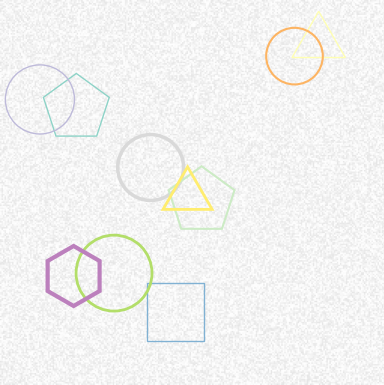[{"shape": "pentagon", "thickness": 1, "radius": 0.45, "center": [0.198, 0.719]}, {"shape": "triangle", "thickness": 1, "radius": 0.4, "center": [0.828, 0.891]}, {"shape": "circle", "thickness": 1, "radius": 0.45, "center": [0.104, 0.742]}, {"shape": "square", "thickness": 1, "radius": 0.37, "center": [0.456, 0.19]}, {"shape": "circle", "thickness": 1.5, "radius": 0.37, "center": [0.765, 0.854]}, {"shape": "circle", "thickness": 2, "radius": 0.49, "center": [0.296, 0.291]}, {"shape": "circle", "thickness": 2.5, "radius": 0.43, "center": [0.391, 0.565]}, {"shape": "hexagon", "thickness": 3, "radius": 0.39, "center": [0.191, 0.283]}, {"shape": "pentagon", "thickness": 1.5, "radius": 0.45, "center": [0.524, 0.478]}, {"shape": "triangle", "thickness": 2, "radius": 0.37, "center": [0.487, 0.493]}]